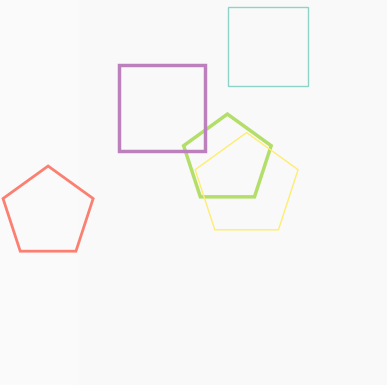[{"shape": "square", "thickness": 1, "radius": 0.52, "center": [0.692, 0.879]}, {"shape": "pentagon", "thickness": 2, "radius": 0.61, "center": [0.124, 0.446]}, {"shape": "pentagon", "thickness": 2.5, "radius": 0.59, "center": [0.587, 0.585]}, {"shape": "square", "thickness": 2.5, "radius": 0.56, "center": [0.418, 0.72]}, {"shape": "pentagon", "thickness": 1, "radius": 0.7, "center": [0.636, 0.516]}]